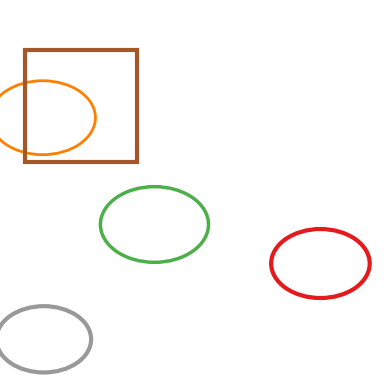[{"shape": "oval", "thickness": 3, "radius": 0.64, "center": [0.832, 0.316]}, {"shape": "oval", "thickness": 2.5, "radius": 0.7, "center": [0.401, 0.417]}, {"shape": "oval", "thickness": 2, "radius": 0.69, "center": [0.111, 0.694]}, {"shape": "square", "thickness": 3, "radius": 0.73, "center": [0.211, 0.725]}, {"shape": "oval", "thickness": 3, "radius": 0.62, "center": [0.114, 0.119]}]